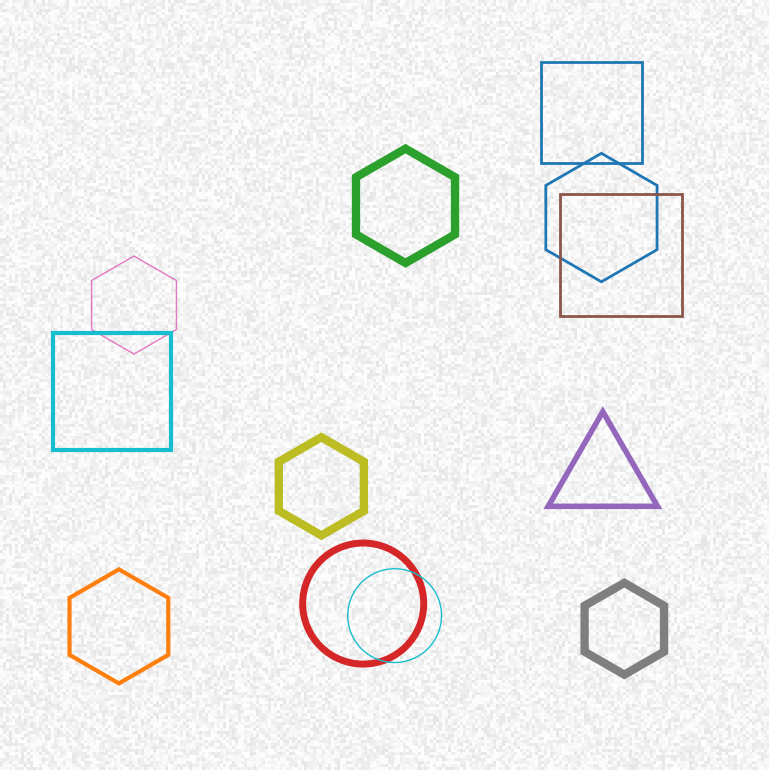[{"shape": "hexagon", "thickness": 1, "radius": 0.42, "center": [0.781, 0.717]}, {"shape": "square", "thickness": 1, "radius": 0.33, "center": [0.768, 0.854]}, {"shape": "hexagon", "thickness": 1.5, "radius": 0.37, "center": [0.154, 0.187]}, {"shape": "hexagon", "thickness": 3, "radius": 0.37, "center": [0.527, 0.733]}, {"shape": "circle", "thickness": 2.5, "radius": 0.39, "center": [0.472, 0.216]}, {"shape": "triangle", "thickness": 2, "radius": 0.41, "center": [0.783, 0.383]}, {"shape": "square", "thickness": 1, "radius": 0.4, "center": [0.806, 0.668]}, {"shape": "hexagon", "thickness": 0.5, "radius": 0.32, "center": [0.174, 0.604]}, {"shape": "hexagon", "thickness": 3, "radius": 0.3, "center": [0.811, 0.183]}, {"shape": "hexagon", "thickness": 3, "radius": 0.32, "center": [0.417, 0.368]}, {"shape": "circle", "thickness": 0.5, "radius": 0.3, "center": [0.513, 0.2]}, {"shape": "square", "thickness": 1.5, "radius": 0.38, "center": [0.145, 0.492]}]